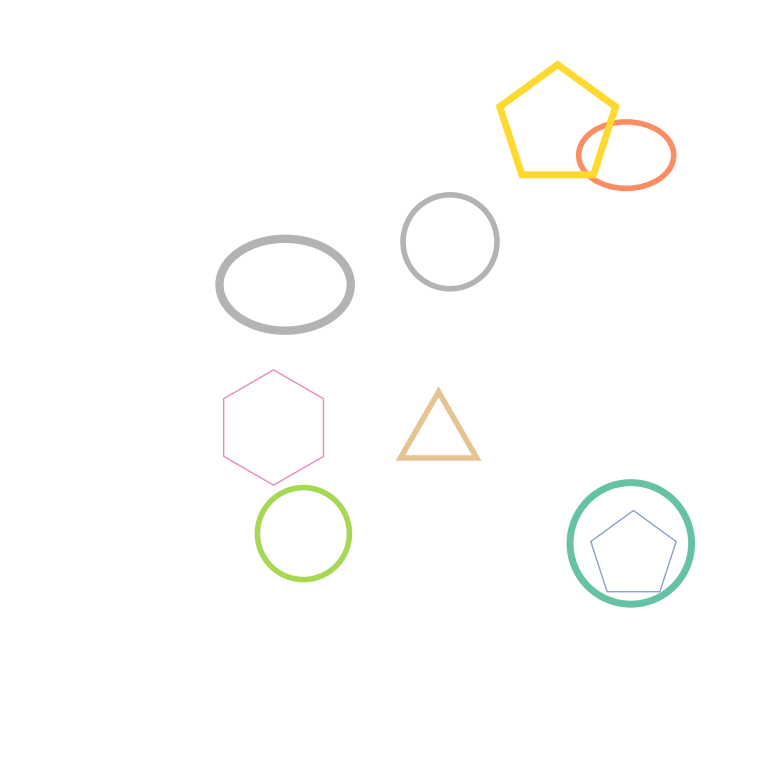[{"shape": "circle", "thickness": 2.5, "radius": 0.39, "center": [0.819, 0.294]}, {"shape": "oval", "thickness": 2, "radius": 0.31, "center": [0.813, 0.799]}, {"shape": "pentagon", "thickness": 0.5, "radius": 0.29, "center": [0.823, 0.279]}, {"shape": "hexagon", "thickness": 0.5, "radius": 0.37, "center": [0.355, 0.445]}, {"shape": "circle", "thickness": 2, "radius": 0.3, "center": [0.394, 0.307]}, {"shape": "pentagon", "thickness": 2.5, "radius": 0.4, "center": [0.724, 0.837]}, {"shape": "triangle", "thickness": 2, "radius": 0.29, "center": [0.57, 0.434]}, {"shape": "circle", "thickness": 2, "radius": 0.3, "center": [0.584, 0.686]}, {"shape": "oval", "thickness": 3, "radius": 0.43, "center": [0.37, 0.63]}]